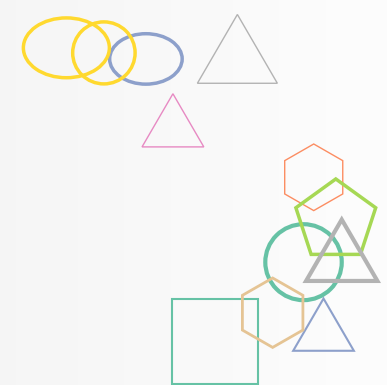[{"shape": "circle", "thickness": 3, "radius": 0.49, "center": [0.783, 0.319]}, {"shape": "square", "thickness": 1.5, "radius": 0.55, "center": [0.556, 0.112]}, {"shape": "hexagon", "thickness": 1, "radius": 0.43, "center": [0.81, 0.54]}, {"shape": "triangle", "thickness": 1.5, "radius": 0.45, "center": [0.835, 0.134]}, {"shape": "oval", "thickness": 2.5, "radius": 0.47, "center": [0.377, 0.847]}, {"shape": "triangle", "thickness": 1, "radius": 0.46, "center": [0.446, 0.664]}, {"shape": "pentagon", "thickness": 2.5, "radius": 0.54, "center": [0.867, 0.427]}, {"shape": "circle", "thickness": 2.5, "radius": 0.4, "center": [0.268, 0.863]}, {"shape": "oval", "thickness": 2.5, "radius": 0.55, "center": [0.171, 0.876]}, {"shape": "hexagon", "thickness": 2, "radius": 0.45, "center": [0.704, 0.188]}, {"shape": "triangle", "thickness": 3, "radius": 0.53, "center": [0.882, 0.323]}, {"shape": "triangle", "thickness": 1, "radius": 0.6, "center": [0.613, 0.843]}]